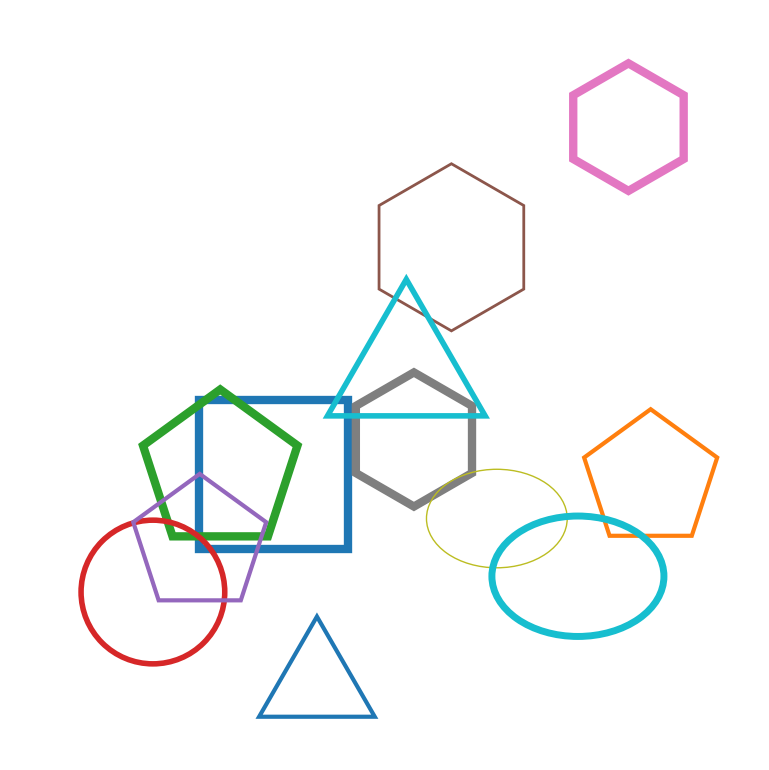[{"shape": "square", "thickness": 3, "radius": 0.48, "center": [0.356, 0.384]}, {"shape": "triangle", "thickness": 1.5, "radius": 0.43, "center": [0.412, 0.113]}, {"shape": "pentagon", "thickness": 1.5, "radius": 0.45, "center": [0.845, 0.378]}, {"shape": "pentagon", "thickness": 3, "radius": 0.53, "center": [0.286, 0.389]}, {"shape": "circle", "thickness": 2, "radius": 0.47, "center": [0.199, 0.231]}, {"shape": "pentagon", "thickness": 1.5, "radius": 0.45, "center": [0.259, 0.294]}, {"shape": "hexagon", "thickness": 1, "radius": 0.54, "center": [0.586, 0.679]}, {"shape": "hexagon", "thickness": 3, "radius": 0.41, "center": [0.816, 0.835]}, {"shape": "hexagon", "thickness": 3, "radius": 0.44, "center": [0.538, 0.429]}, {"shape": "oval", "thickness": 0.5, "radius": 0.46, "center": [0.645, 0.327]}, {"shape": "oval", "thickness": 2.5, "radius": 0.56, "center": [0.751, 0.252]}, {"shape": "triangle", "thickness": 2, "radius": 0.59, "center": [0.528, 0.519]}]